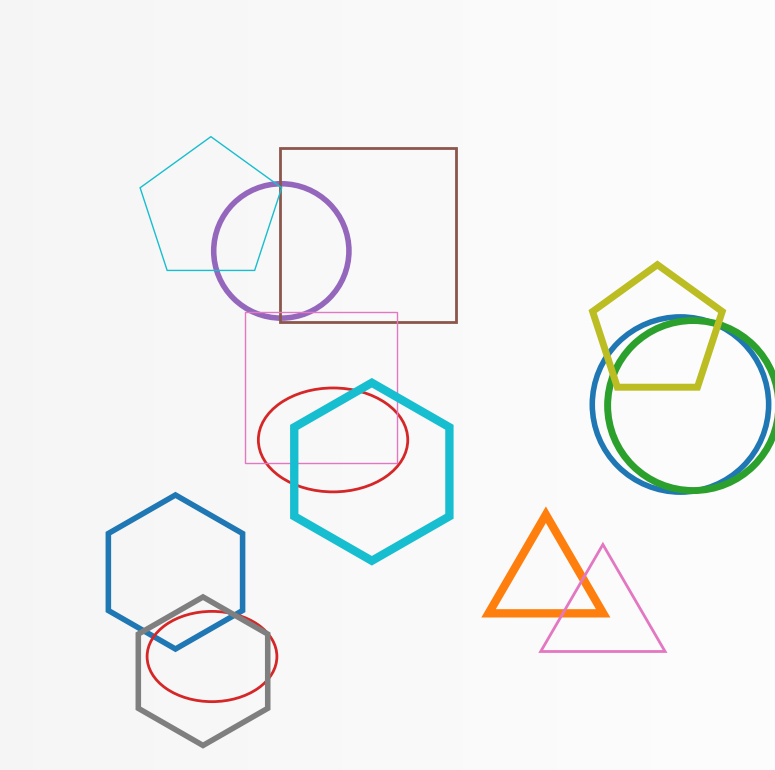[{"shape": "circle", "thickness": 2, "radius": 0.57, "center": [0.878, 0.475]}, {"shape": "hexagon", "thickness": 2, "radius": 0.5, "center": [0.226, 0.257]}, {"shape": "triangle", "thickness": 3, "radius": 0.43, "center": [0.704, 0.246]}, {"shape": "circle", "thickness": 2.5, "radius": 0.55, "center": [0.894, 0.473]}, {"shape": "oval", "thickness": 1, "radius": 0.42, "center": [0.274, 0.147]}, {"shape": "oval", "thickness": 1, "radius": 0.48, "center": [0.43, 0.429]}, {"shape": "circle", "thickness": 2, "radius": 0.44, "center": [0.363, 0.674]}, {"shape": "square", "thickness": 1, "radius": 0.57, "center": [0.475, 0.695]}, {"shape": "square", "thickness": 0.5, "radius": 0.49, "center": [0.415, 0.497]}, {"shape": "triangle", "thickness": 1, "radius": 0.46, "center": [0.778, 0.2]}, {"shape": "hexagon", "thickness": 2, "radius": 0.48, "center": [0.262, 0.128]}, {"shape": "pentagon", "thickness": 2.5, "radius": 0.44, "center": [0.848, 0.568]}, {"shape": "hexagon", "thickness": 3, "radius": 0.58, "center": [0.48, 0.387]}, {"shape": "pentagon", "thickness": 0.5, "radius": 0.48, "center": [0.272, 0.726]}]